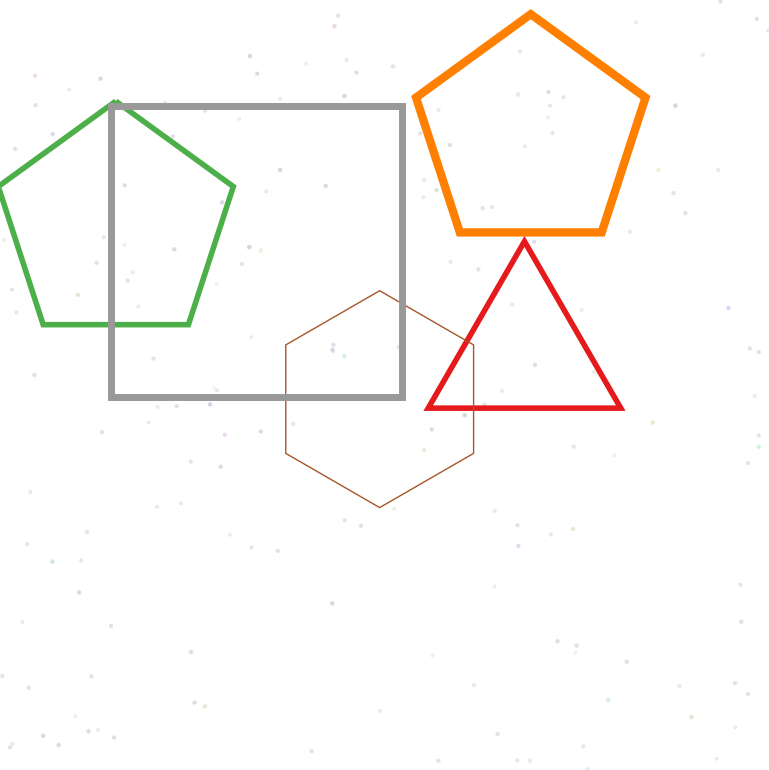[{"shape": "triangle", "thickness": 2, "radius": 0.72, "center": [0.681, 0.542]}, {"shape": "pentagon", "thickness": 2, "radius": 0.8, "center": [0.15, 0.708]}, {"shape": "pentagon", "thickness": 3, "radius": 0.78, "center": [0.689, 0.825]}, {"shape": "hexagon", "thickness": 0.5, "radius": 0.7, "center": [0.493, 0.482]}, {"shape": "square", "thickness": 2.5, "radius": 0.94, "center": [0.333, 0.673]}]